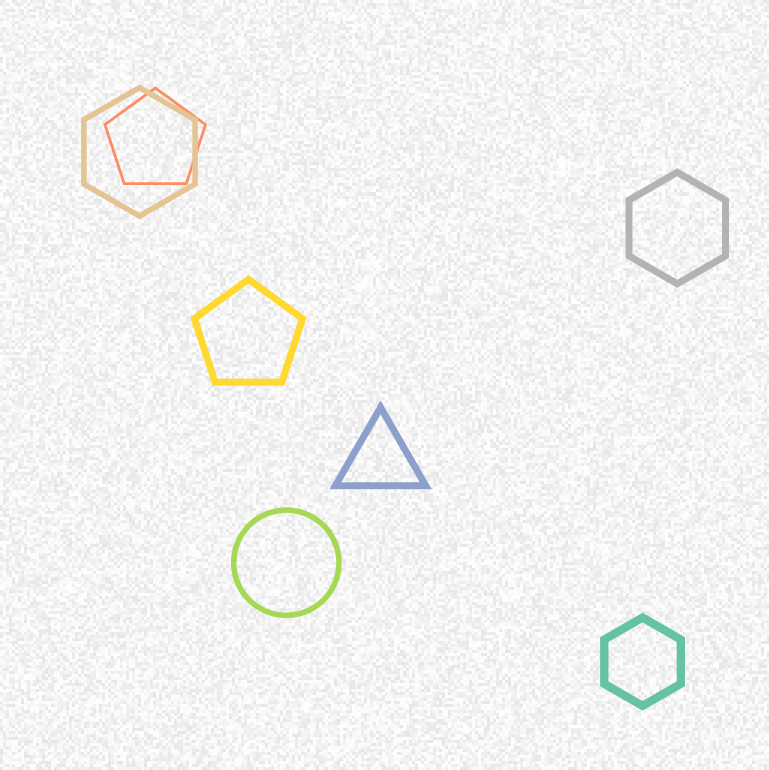[{"shape": "hexagon", "thickness": 3, "radius": 0.29, "center": [0.834, 0.141]}, {"shape": "pentagon", "thickness": 1, "radius": 0.34, "center": [0.202, 0.817]}, {"shape": "triangle", "thickness": 2.5, "radius": 0.34, "center": [0.494, 0.403]}, {"shape": "circle", "thickness": 2, "radius": 0.34, "center": [0.372, 0.269]}, {"shape": "pentagon", "thickness": 2.5, "radius": 0.37, "center": [0.323, 0.563]}, {"shape": "hexagon", "thickness": 2, "radius": 0.42, "center": [0.181, 0.803]}, {"shape": "hexagon", "thickness": 2.5, "radius": 0.36, "center": [0.88, 0.704]}]